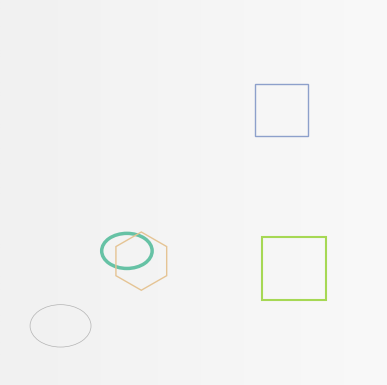[{"shape": "oval", "thickness": 2.5, "radius": 0.33, "center": [0.328, 0.348]}, {"shape": "square", "thickness": 1, "radius": 0.34, "center": [0.727, 0.714]}, {"shape": "square", "thickness": 1.5, "radius": 0.41, "center": [0.759, 0.303]}, {"shape": "hexagon", "thickness": 1, "radius": 0.38, "center": [0.365, 0.322]}, {"shape": "oval", "thickness": 0.5, "radius": 0.39, "center": [0.156, 0.154]}]